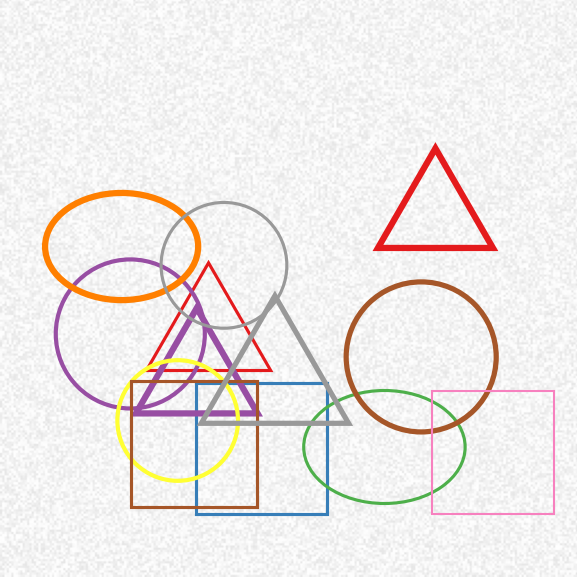[{"shape": "triangle", "thickness": 1.5, "radius": 0.62, "center": [0.361, 0.42]}, {"shape": "triangle", "thickness": 3, "radius": 0.57, "center": [0.754, 0.627]}, {"shape": "square", "thickness": 1.5, "radius": 0.57, "center": [0.453, 0.222]}, {"shape": "oval", "thickness": 1.5, "radius": 0.7, "center": [0.666, 0.225]}, {"shape": "triangle", "thickness": 3, "radius": 0.61, "center": [0.341, 0.344]}, {"shape": "circle", "thickness": 2, "radius": 0.65, "center": [0.226, 0.421]}, {"shape": "oval", "thickness": 3, "radius": 0.66, "center": [0.211, 0.572]}, {"shape": "circle", "thickness": 2, "radius": 0.52, "center": [0.308, 0.271]}, {"shape": "square", "thickness": 1.5, "radius": 0.54, "center": [0.336, 0.231]}, {"shape": "circle", "thickness": 2.5, "radius": 0.65, "center": [0.729, 0.381]}, {"shape": "square", "thickness": 1, "radius": 0.53, "center": [0.854, 0.216]}, {"shape": "circle", "thickness": 1.5, "radius": 0.54, "center": [0.388, 0.54]}, {"shape": "triangle", "thickness": 2.5, "radius": 0.74, "center": [0.476, 0.34]}]